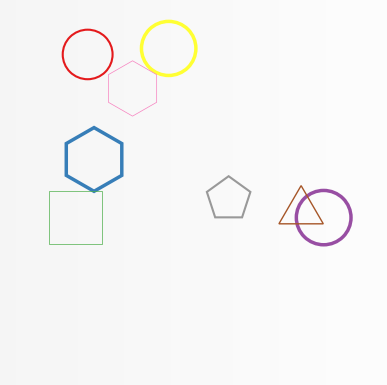[{"shape": "circle", "thickness": 1.5, "radius": 0.32, "center": [0.226, 0.859]}, {"shape": "hexagon", "thickness": 2.5, "radius": 0.41, "center": [0.243, 0.586]}, {"shape": "square", "thickness": 0.5, "radius": 0.34, "center": [0.194, 0.435]}, {"shape": "circle", "thickness": 2.5, "radius": 0.35, "center": [0.835, 0.435]}, {"shape": "circle", "thickness": 2.5, "radius": 0.35, "center": [0.435, 0.874]}, {"shape": "triangle", "thickness": 1, "radius": 0.33, "center": [0.777, 0.452]}, {"shape": "hexagon", "thickness": 0.5, "radius": 0.36, "center": [0.342, 0.77]}, {"shape": "pentagon", "thickness": 1.5, "radius": 0.3, "center": [0.59, 0.483]}]